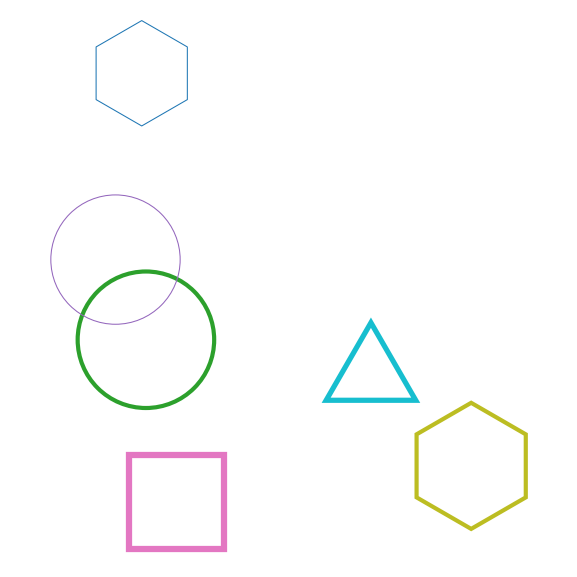[{"shape": "hexagon", "thickness": 0.5, "radius": 0.46, "center": [0.245, 0.872]}, {"shape": "circle", "thickness": 2, "radius": 0.59, "center": [0.253, 0.411]}, {"shape": "circle", "thickness": 0.5, "radius": 0.56, "center": [0.2, 0.55]}, {"shape": "square", "thickness": 3, "radius": 0.41, "center": [0.306, 0.13]}, {"shape": "hexagon", "thickness": 2, "radius": 0.55, "center": [0.816, 0.192]}, {"shape": "triangle", "thickness": 2.5, "radius": 0.45, "center": [0.642, 0.351]}]